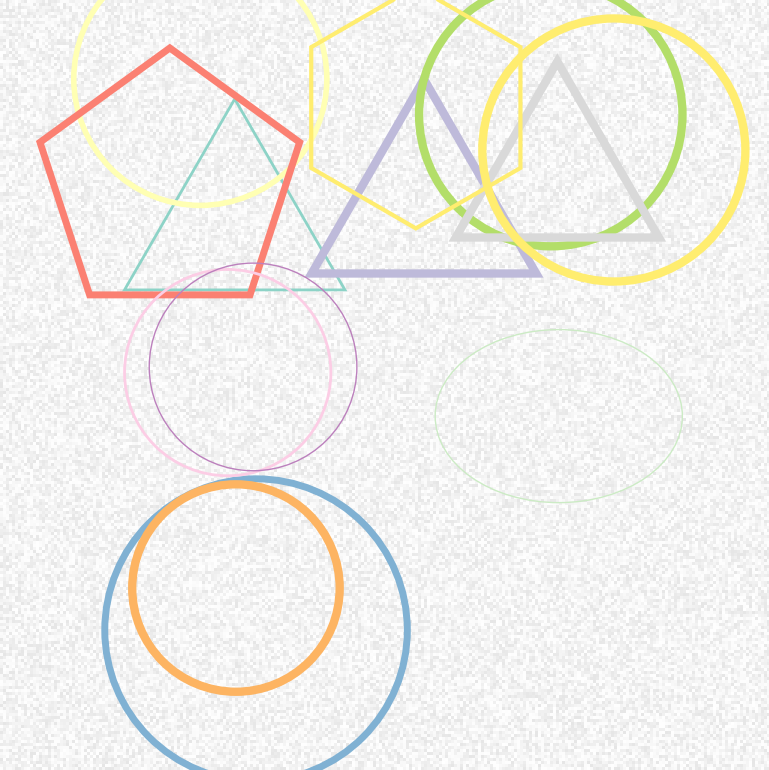[{"shape": "triangle", "thickness": 1, "radius": 0.83, "center": [0.305, 0.706]}, {"shape": "circle", "thickness": 2, "radius": 0.82, "center": [0.26, 0.898]}, {"shape": "triangle", "thickness": 3, "radius": 0.84, "center": [0.551, 0.729]}, {"shape": "pentagon", "thickness": 2.5, "radius": 0.89, "center": [0.221, 0.76]}, {"shape": "circle", "thickness": 2.5, "radius": 0.98, "center": [0.333, 0.182]}, {"shape": "circle", "thickness": 3, "radius": 0.67, "center": [0.306, 0.236]}, {"shape": "circle", "thickness": 3, "radius": 0.86, "center": [0.715, 0.851]}, {"shape": "circle", "thickness": 1, "radius": 0.67, "center": [0.296, 0.516]}, {"shape": "triangle", "thickness": 3, "radius": 0.76, "center": [0.724, 0.768]}, {"shape": "circle", "thickness": 0.5, "radius": 0.67, "center": [0.329, 0.523]}, {"shape": "oval", "thickness": 0.5, "radius": 0.8, "center": [0.726, 0.46]}, {"shape": "hexagon", "thickness": 1.5, "radius": 0.78, "center": [0.54, 0.86]}, {"shape": "circle", "thickness": 3, "radius": 0.85, "center": [0.797, 0.805]}]